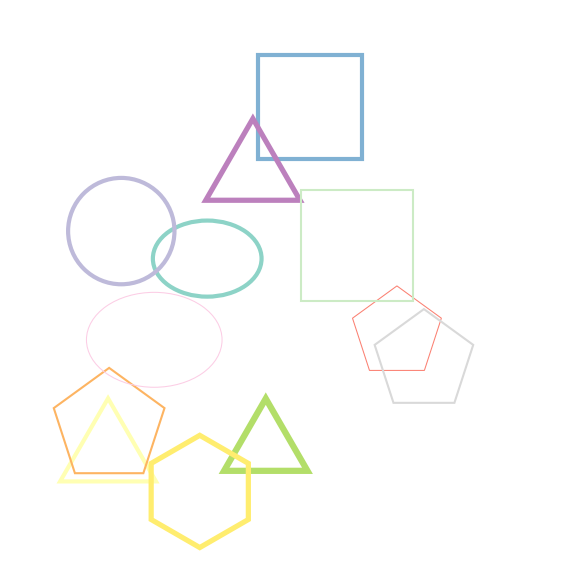[{"shape": "oval", "thickness": 2, "radius": 0.47, "center": [0.359, 0.551]}, {"shape": "triangle", "thickness": 2, "radius": 0.48, "center": [0.187, 0.213]}, {"shape": "circle", "thickness": 2, "radius": 0.46, "center": [0.21, 0.599]}, {"shape": "pentagon", "thickness": 0.5, "radius": 0.4, "center": [0.687, 0.423]}, {"shape": "square", "thickness": 2, "radius": 0.45, "center": [0.537, 0.814]}, {"shape": "pentagon", "thickness": 1, "radius": 0.5, "center": [0.189, 0.261]}, {"shape": "triangle", "thickness": 3, "radius": 0.42, "center": [0.46, 0.226]}, {"shape": "oval", "thickness": 0.5, "radius": 0.59, "center": [0.267, 0.411]}, {"shape": "pentagon", "thickness": 1, "radius": 0.45, "center": [0.734, 0.374]}, {"shape": "triangle", "thickness": 2.5, "radius": 0.47, "center": [0.438, 0.699]}, {"shape": "square", "thickness": 1, "radius": 0.48, "center": [0.618, 0.574]}, {"shape": "hexagon", "thickness": 2.5, "radius": 0.49, "center": [0.346, 0.148]}]